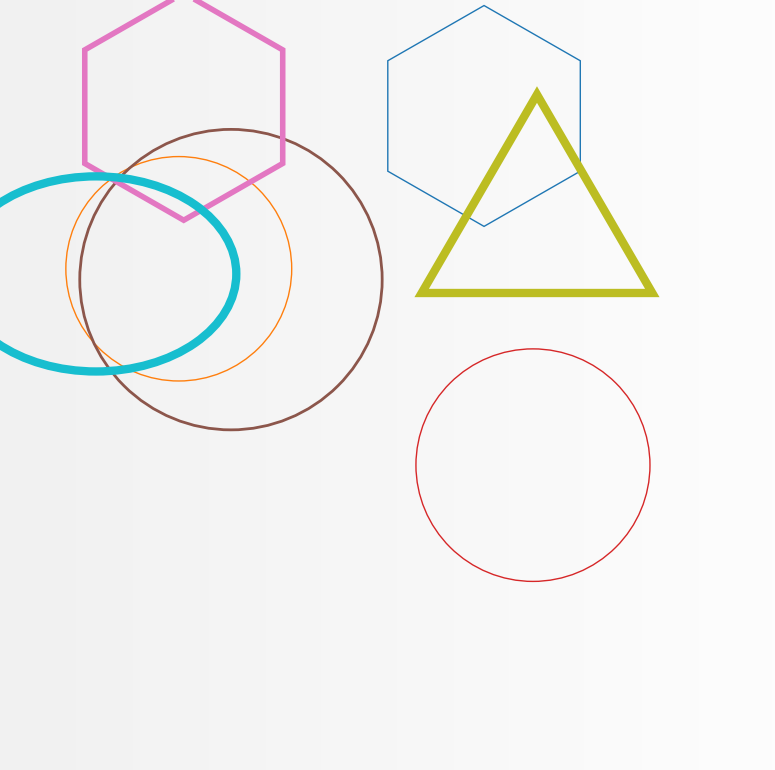[{"shape": "hexagon", "thickness": 0.5, "radius": 0.72, "center": [0.625, 0.849]}, {"shape": "circle", "thickness": 0.5, "radius": 0.73, "center": [0.231, 0.651]}, {"shape": "circle", "thickness": 0.5, "radius": 0.75, "center": [0.688, 0.396]}, {"shape": "circle", "thickness": 1, "radius": 0.98, "center": [0.298, 0.637]}, {"shape": "hexagon", "thickness": 2, "radius": 0.74, "center": [0.237, 0.861]}, {"shape": "triangle", "thickness": 3, "radius": 0.86, "center": [0.693, 0.705]}, {"shape": "oval", "thickness": 3, "radius": 0.9, "center": [0.124, 0.644]}]